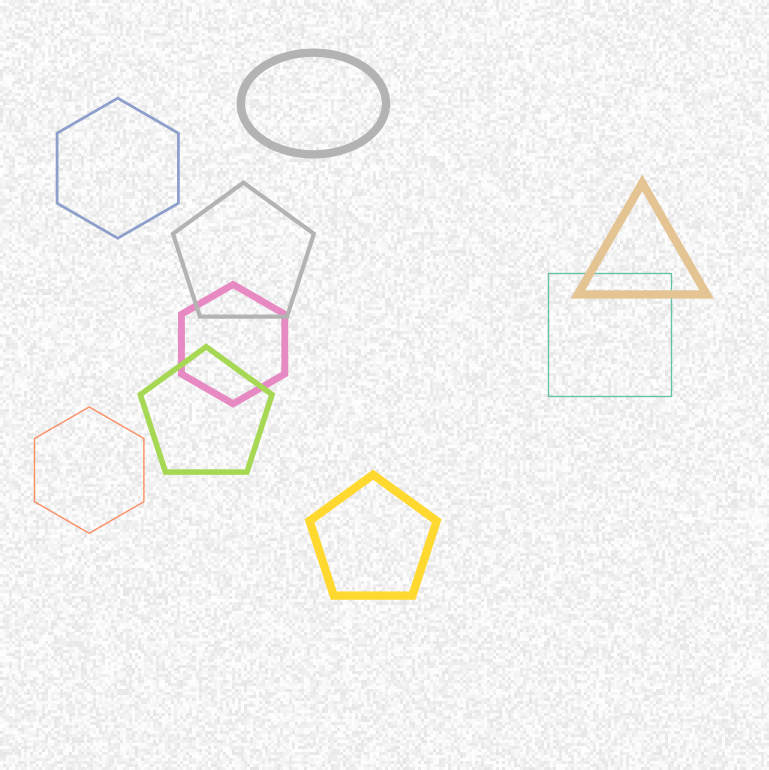[{"shape": "square", "thickness": 0.5, "radius": 0.4, "center": [0.791, 0.566]}, {"shape": "hexagon", "thickness": 0.5, "radius": 0.41, "center": [0.116, 0.389]}, {"shape": "hexagon", "thickness": 1, "radius": 0.45, "center": [0.153, 0.782]}, {"shape": "hexagon", "thickness": 2.5, "radius": 0.39, "center": [0.303, 0.553]}, {"shape": "pentagon", "thickness": 2, "radius": 0.45, "center": [0.268, 0.46]}, {"shape": "pentagon", "thickness": 3, "radius": 0.43, "center": [0.485, 0.297]}, {"shape": "triangle", "thickness": 3, "radius": 0.48, "center": [0.834, 0.666]}, {"shape": "oval", "thickness": 3, "radius": 0.47, "center": [0.407, 0.866]}, {"shape": "pentagon", "thickness": 1.5, "radius": 0.48, "center": [0.316, 0.667]}]